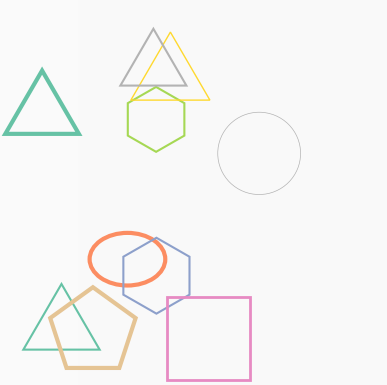[{"shape": "triangle", "thickness": 3, "radius": 0.55, "center": [0.109, 0.707]}, {"shape": "triangle", "thickness": 1.5, "radius": 0.57, "center": [0.159, 0.149]}, {"shape": "oval", "thickness": 3, "radius": 0.49, "center": [0.329, 0.327]}, {"shape": "hexagon", "thickness": 1.5, "radius": 0.49, "center": [0.404, 0.284]}, {"shape": "square", "thickness": 2, "radius": 0.54, "center": [0.538, 0.12]}, {"shape": "hexagon", "thickness": 1.5, "radius": 0.42, "center": [0.403, 0.69]}, {"shape": "triangle", "thickness": 1, "radius": 0.59, "center": [0.44, 0.799]}, {"shape": "pentagon", "thickness": 3, "radius": 0.58, "center": [0.24, 0.138]}, {"shape": "triangle", "thickness": 1.5, "radius": 0.49, "center": [0.396, 0.827]}, {"shape": "circle", "thickness": 0.5, "radius": 0.53, "center": [0.669, 0.602]}]